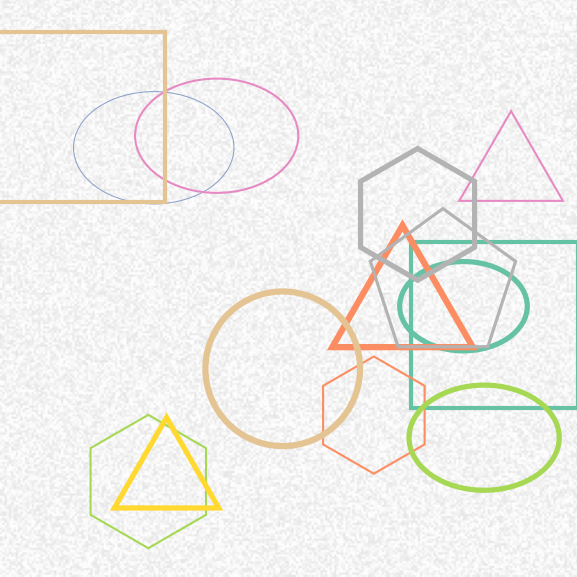[{"shape": "square", "thickness": 2, "radius": 0.72, "center": [0.856, 0.437]}, {"shape": "oval", "thickness": 2.5, "radius": 0.55, "center": [0.803, 0.469]}, {"shape": "hexagon", "thickness": 1, "radius": 0.51, "center": [0.647, 0.28]}, {"shape": "triangle", "thickness": 3, "radius": 0.7, "center": [0.697, 0.468]}, {"shape": "oval", "thickness": 0.5, "radius": 0.69, "center": [0.266, 0.743]}, {"shape": "triangle", "thickness": 1, "radius": 0.52, "center": [0.885, 0.703]}, {"shape": "oval", "thickness": 1, "radius": 0.71, "center": [0.375, 0.764]}, {"shape": "hexagon", "thickness": 1, "radius": 0.58, "center": [0.257, 0.165]}, {"shape": "oval", "thickness": 2.5, "radius": 0.65, "center": [0.838, 0.241]}, {"shape": "triangle", "thickness": 2.5, "radius": 0.52, "center": [0.288, 0.172]}, {"shape": "square", "thickness": 2, "radius": 0.74, "center": [0.139, 0.797]}, {"shape": "circle", "thickness": 3, "radius": 0.67, "center": [0.49, 0.361]}, {"shape": "pentagon", "thickness": 1.5, "radius": 0.66, "center": [0.767, 0.506]}, {"shape": "hexagon", "thickness": 2.5, "radius": 0.57, "center": [0.723, 0.628]}]